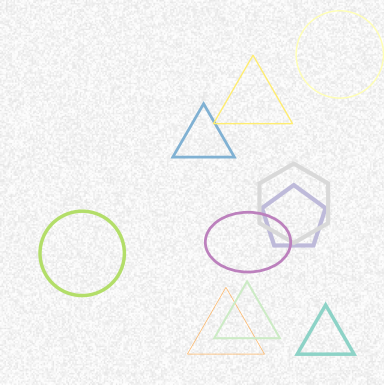[{"shape": "triangle", "thickness": 2.5, "radius": 0.43, "center": [0.846, 0.123]}, {"shape": "circle", "thickness": 1, "radius": 0.57, "center": [0.883, 0.859]}, {"shape": "pentagon", "thickness": 3, "radius": 0.43, "center": [0.763, 0.433]}, {"shape": "triangle", "thickness": 2, "radius": 0.46, "center": [0.529, 0.638]}, {"shape": "triangle", "thickness": 0.5, "radius": 0.58, "center": [0.587, 0.138]}, {"shape": "circle", "thickness": 2.5, "radius": 0.55, "center": [0.213, 0.342]}, {"shape": "hexagon", "thickness": 3, "radius": 0.52, "center": [0.763, 0.472]}, {"shape": "oval", "thickness": 2, "radius": 0.55, "center": [0.644, 0.371]}, {"shape": "triangle", "thickness": 1.5, "radius": 0.49, "center": [0.642, 0.171]}, {"shape": "triangle", "thickness": 1, "radius": 0.59, "center": [0.657, 0.738]}]